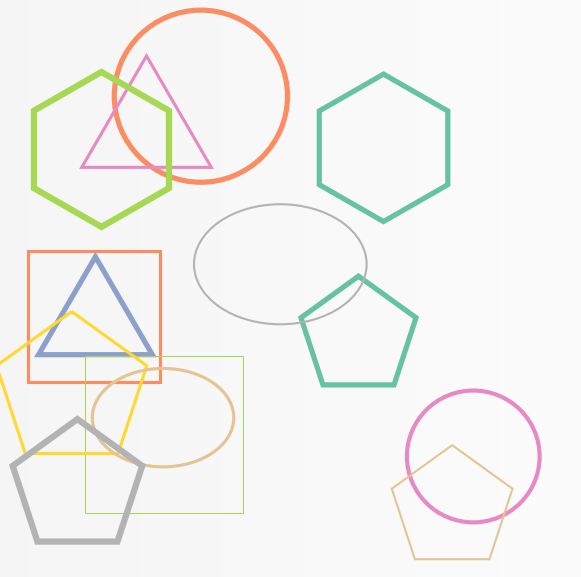[{"shape": "hexagon", "thickness": 2.5, "radius": 0.64, "center": [0.66, 0.743]}, {"shape": "pentagon", "thickness": 2.5, "radius": 0.52, "center": [0.617, 0.417]}, {"shape": "circle", "thickness": 2.5, "radius": 0.75, "center": [0.346, 0.833]}, {"shape": "square", "thickness": 1.5, "radius": 0.57, "center": [0.161, 0.451]}, {"shape": "triangle", "thickness": 2.5, "radius": 0.57, "center": [0.164, 0.441]}, {"shape": "triangle", "thickness": 1.5, "radius": 0.64, "center": [0.252, 0.774]}, {"shape": "circle", "thickness": 2, "radius": 0.57, "center": [0.814, 0.209]}, {"shape": "square", "thickness": 0.5, "radius": 0.68, "center": [0.282, 0.247]}, {"shape": "hexagon", "thickness": 3, "radius": 0.67, "center": [0.175, 0.74]}, {"shape": "pentagon", "thickness": 1.5, "radius": 0.68, "center": [0.123, 0.324]}, {"shape": "pentagon", "thickness": 1, "radius": 0.55, "center": [0.778, 0.119]}, {"shape": "oval", "thickness": 1.5, "radius": 0.61, "center": [0.281, 0.276]}, {"shape": "oval", "thickness": 1, "radius": 0.74, "center": [0.482, 0.542]}, {"shape": "pentagon", "thickness": 3, "radius": 0.59, "center": [0.133, 0.156]}]